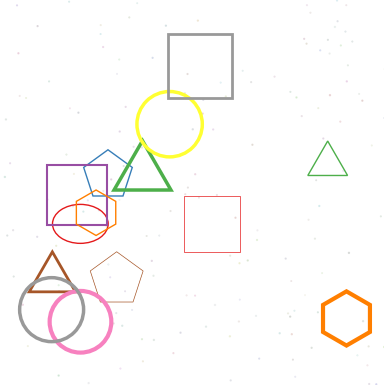[{"shape": "square", "thickness": 0.5, "radius": 0.36, "center": [0.55, 0.418]}, {"shape": "oval", "thickness": 1, "radius": 0.36, "center": [0.209, 0.419]}, {"shape": "pentagon", "thickness": 1, "radius": 0.33, "center": [0.28, 0.545]}, {"shape": "triangle", "thickness": 2.5, "radius": 0.43, "center": [0.37, 0.549]}, {"shape": "triangle", "thickness": 1, "radius": 0.3, "center": [0.851, 0.574]}, {"shape": "square", "thickness": 1.5, "radius": 0.39, "center": [0.2, 0.493]}, {"shape": "hexagon", "thickness": 3, "radius": 0.35, "center": [0.9, 0.173]}, {"shape": "hexagon", "thickness": 1, "radius": 0.3, "center": [0.249, 0.447]}, {"shape": "circle", "thickness": 2.5, "radius": 0.42, "center": [0.441, 0.677]}, {"shape": "triangle", "thickness": 2, "radius": 0.35, "center": [0.136, 0.277]}, {"shape": "pentagon", "thickness": 0.5, "radius": 0.36, "center": [0.303, 0.274]}, {"shape": "circle", "thickness": 3, "radius": 0.4, "center": [0.209, 0.164]}, {"shape": "circle", "thickness": 2.5, "radius": 0.42, "center": [0.134, 0.196]}, {"shape": "square", "thickness": 2, "radius": 0.42, "center": [0.52, 0.828]}]